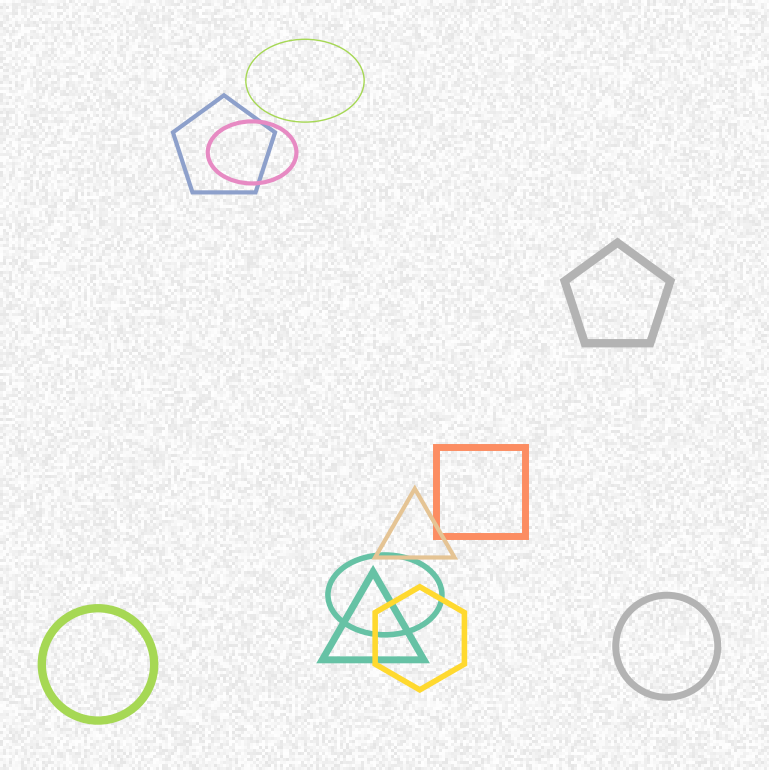[{"shape": "oval", "thickness": 2, "radius": 0.37, "center": [0.5, 0.227]}, {"shape": "triangle", "thickness": 2.5, "radius": 0.38, "center": [0.485, 0.181]}, {"shape": "square", "thickness": 2.5, "radius": 0.29, "center": [0.624, 0.362]}, {"shape": "pentagon", "thickness": 1.5, "radius": 0.35, "center": [0.291, 0.807]}, {"shape": "oval", "thickness": 1.5, "radius": 0.29, "center": [0.327, 0.802]}, {"shape": "circle", "thickness": 3, "radius": 0.36, "center": [0.127, 0.137]}, {"shape": "oval", "thickness": 0.5, "radius": 0.38, "center": [0.396, 0.895]}, {"shape": "hexagon", "thickness": 2, "radius": 0.33, "center": [0.545, 0.171]}, {"shape": "triangle", "thickness": 1.5, "radius": 0.3, "center": [0.539, 0.306]}, {"shape": "circle", "thickness": 2.5, "radius": 0.33, "center": [0.866, 0.161]}, {"shape": "pentagon", "thickness": 3, "radius": 0.36, "center": [0.802, 0.613]}]